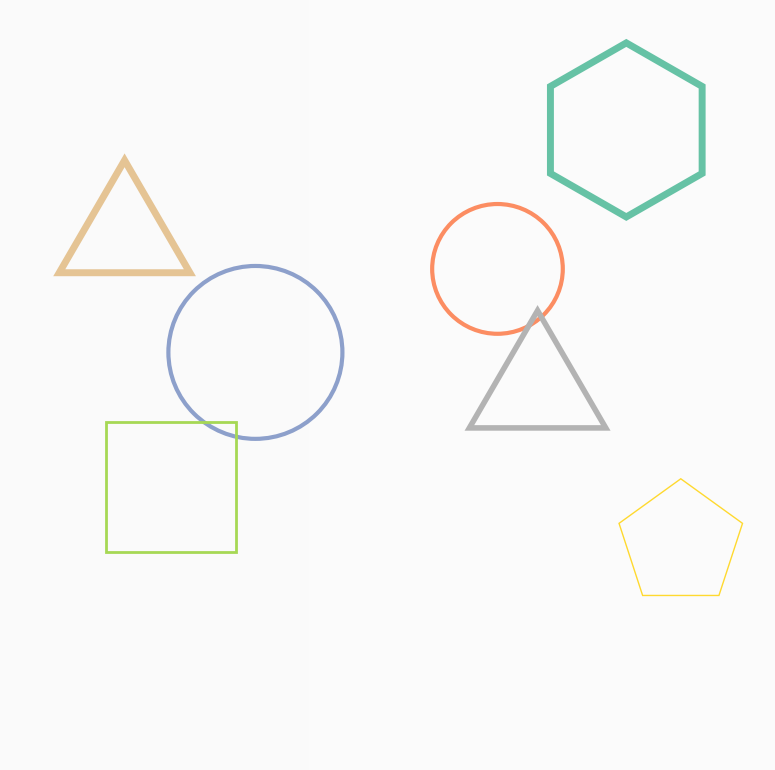[{"shape": "hexagon", "thickness": 2.5, "radius": 0.57, "center": [0.808, 0.831]}, {"shape": "circle", "thickness": 1.5, "radius": 0.42, "center": [0.642, 0.651]}, {"shape": "circle", "thickness": 1.5, "radius": 0.56, "center": [0.33, 0.542]}, {"shape": "square", "thickness": 1, "radius": 0.42, "center": [0.221, 0.367]}, {"shape": "pentagon", "thickness": 0.5, "radius": 0.42, "center": [0.878, 0.294]}, {"shape": "triangle", "thickness": 2.5, "radius": 0.49, "center": [0.161, 0.694]}, {"shape": "triangle", "thickness": 2, "radius": 0.51, "center": [0.694, 0.495]}]